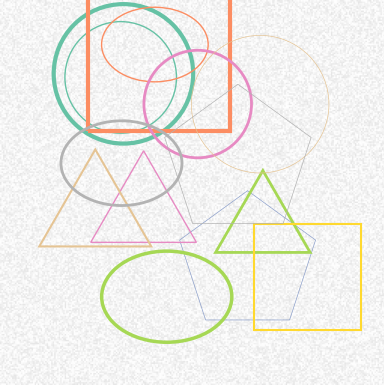[{"shape": "circle", "thickness": 1, "radius": 0.72, "center": [0.314, 0.799]}, {"shape": "circle", "thickness": 3, "radius": 0.91, "center": [0.321, 0.808]}, {"shape": "oval", "thickness": 1, "radius": 0.69, "center": [0.402, 0.884]}, {"shape": "square", "thickness": 3, "radius": 0.92, "center": [0.413, 0.843]}, {"shape": "pentagon", "thickness": 0.5, "radius": 0.93, "center": [0.643, 0.319]}, {"shape": "circle", "thickness": 2, "radius": 0.7, "center": [0.514, 0.73]}, {"shape": "triangle", "thickness": 1, "radius": 0.79, "center": [0.373, 0.45]}, {"shape": "triangle", "thickness": 2, "radius": 0.71, "center": [0.683, 0.415]}, {"shape": "oval", "thickness": 2.5, "radius": 0.85, "center": [0.433, 0.229]}, {"shape": "square", "thickness": 1.5, "radius": 0.69, "center": [0.799, 0.28]}, {"shape": "circle", "thickness": 0.5, "radius": 0.89, "center": [0.676, 0.729]}, {"shape": "triangle", "thickness": 1.5, "radius": 0.84, "center": [0.247, 0.444]}, {"shape": "pentagon", "thickness": 0.5, "radius": 1.0, "center": [0.618, 0.581]}, {"shape": "oval", "thickness": 2, "radius": 0.79, "center": [0.316, 0.576]}]